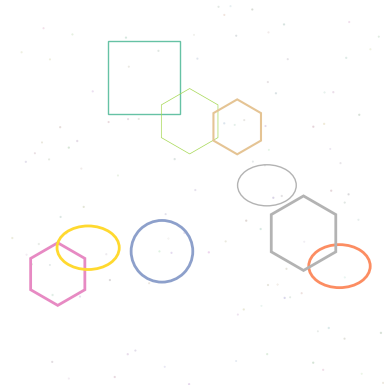[{"shape": "square", "thickness": 1, "radius": 0.47, "center": [0.375, 0.798]}, {"shape": "oval", "thickness": 2, "radius": 0.4, "center": [0.882, 0.309]}, {"shape": "circle", "thickness": 2, "radius": 0.4, "center": [0.421, 0.347]}, {"shape": "hexagon", "thickness": 2, "radius": 0.41, "center": [0.15, 0.288]}, {"shape": "hexagon", "thickness": 0.5, "radius": 0.42, "center": [0.493, 0.685]}, {"shape": "oval", "thickness": 2, "radius": 0.4, "center": [0.229, 0.357]}, {"shape": "hexagon", "thickness": 1.5, "radius": 0.36, "center": [0.616, 0.671]}, {"shape": "oval", "thickness": 1, "radius": 0.38, "center": [0.693, 0.519]}, {"shape": "hexagon", "thickness": 2, "radius": 0.48, "center": [0.788, 0.394]}]